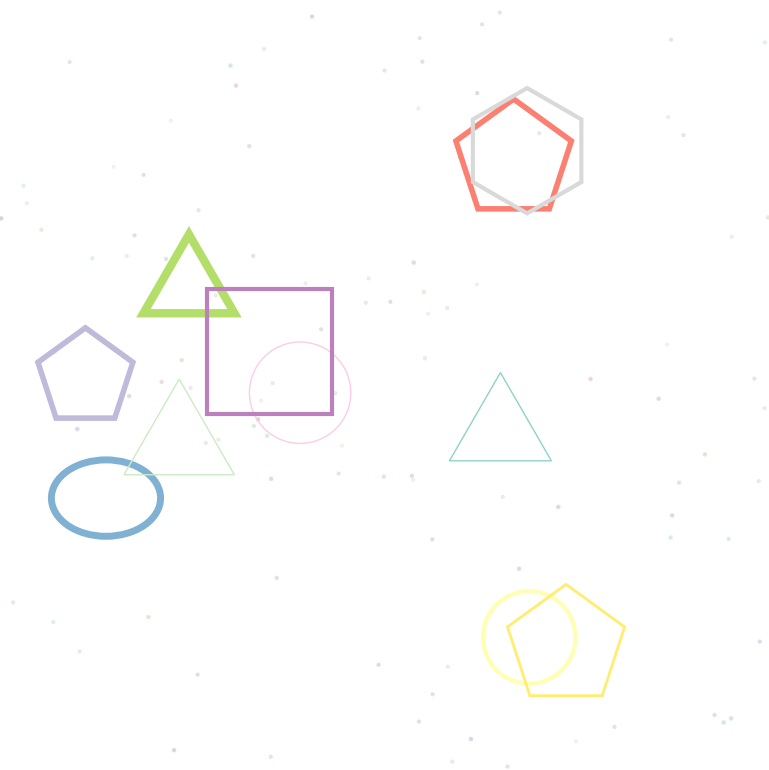[{"shape": "triangle", "thickness": 0.5, "radius": 0.38, "center": [0.65, 0.44]}, {"shape": "circle", "thickness": 1.5, "radius": 0.3, "center": [0.687, 0.172]}, {"shape": "pentagon", "thickness": 2, "radius": 0.32, "center": [0.111, 0.509]}, {"shape": "pentagon", "thickness": 2, "radius": 0.39, "center": [0.667, 0.793]}, {"shape": "oval", "thickness": 2.5, "radius": 0.35, "center": [0.138, 0.353]}, {"shape": "triangle", "thickness": 3, "radius": 0.34, "center": [0.245, 0.627]}, {"shape": "circle", "thickness": 0.5, "radius": 0.33, "center": [0.39, 0.49]}, {"shape": "hexagon", "thickness": 1.5, "radius": 0.41, "center": [0.685, 0.804]}, {"shape": "square", "thickness": 1.5, "radius": 0.4, "center": [0.35, 0.544]}, {"shape": "triangle", "thickness": 0.5, "radius": 0.41, "center": [0.233, 0.425]}, {"shape": "pentagon", "thickness": 1, "radius": 0.4, "center": [0.735, 0.161]}]